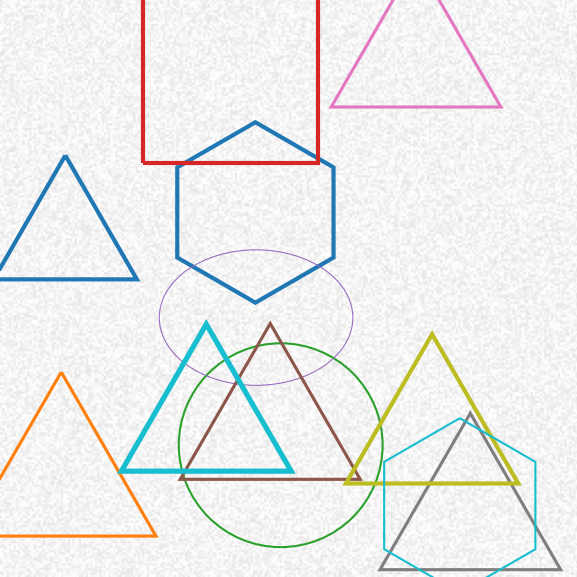[{"shape": "triangle", "thickness": 2, "radius": 0.72, "center": [0.113, 0.587]}, {"shape": "hexagon", "thickness": 2, "radius": 0.78, "center": [0.442, 0.631]}, {"shape": "triangle", "thickness": 1.5, "radius": 0.95, "center": [0.106, 0.166]}, {"shape": "circle", "thickness": 1, "radius": 0.88, "center": [0.486, 0.228]}, {"shape": "square", "thickness": 2, "radius": 0.76, "center": [0.399, 0.869]}, {"shape": "oval", "thickness": 0.5, "radius": 0.84, "center": [0.443, 0.449]}, {"shape": "triangle", "thickness": 1.5, "radius": 0.9, "center": [0.468, 0.259]}, {"shape": "triangle", "thickness": 1.5, "radius": 0.85, "center": [0.72, 0.899]}, {"shape": "triangle", "thickness": 1.5, "radius": 0.9, "center": [0.814, 0.103]}, {"shape": "triangle", "thickness": 2, "radius": 0.86, "center": [0.748, 0.248]}, {"shape": "triangle", "thickness": 2.5, "radius": 0.85, "center": [0.357, 0.268]}, {"shape": "hexagon", "thickness": 1, "radius": 0.76, "center": [0.796, 0.124]}]